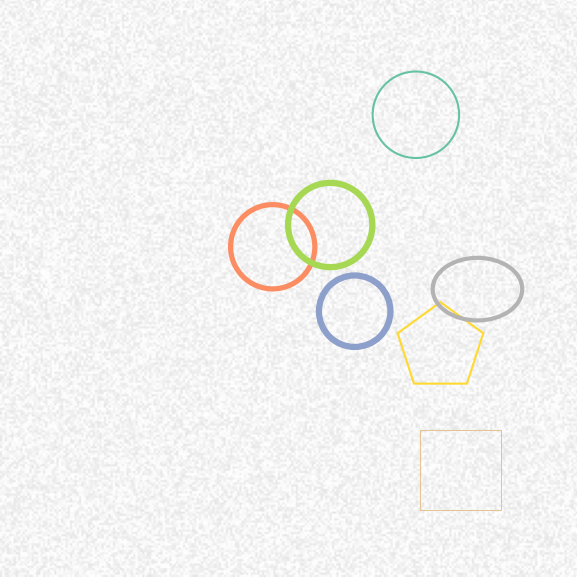[{"shape": "circle", "thickness": 1, "radius": 0.37, "center": [0.72, 0.8]}, {"shape": "circle", "thickness": 2.5, "radius": 0.36, "center": [0.472, 0.572]}, {"shape": "circle", "thickness": 3, "radius": 0.31, "center": [0.614, 0.46]}, {"shape": "circle", "thickness": 3, "radius": 0.36, "center": [0.572, 0.61]}, {"shape": "pentagon", "thickness": 1, "radius": 0.39, "center": [0.763, 0.398]}, {"shape": "square", "thickness": 0.5, "radius": 0.35, "center": [0.798, 0.185]}, {"shape": "oval", "thickness": 2, "radius": 0.39, "center": [0.827, 0.498]}]